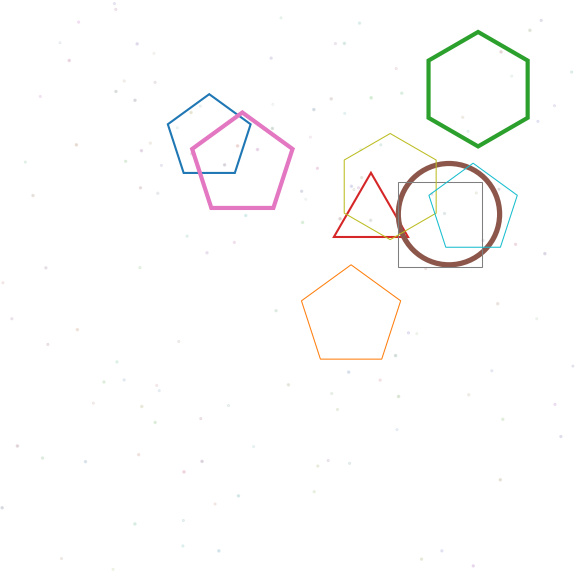[{"shape": "pentagon", "thickness": 1, "radius": 0.38, "center": [0.362, 0.761]}, {"shape": "pentagon", "thickness": 0.5, "radius": 0.45, "center": [0.608, 0.45]}, {"shape": "hexagon", "thickness": 2, "radius": 0.5, "center": [0.828, 0.845]}, {"shape": "triangle", "thickness": 1, "radius": 0.37, "center": [0.642, 0.626]}, {"shape": "circle", "thickness": 2.5, "radius": 0.44, "center": [0.777, 0.628]}, {"shape": "pentagon", "thickness": 2, "radius": 0.46, "center": [0.42, 0.713]}, {"shape": "square", "thickness": 0.5, "radius": 0.36, "center": [0.762, 0.61]}, {"shape": "hexagon", "thickness": 0.5, "radius": 0.46, "center": [0.676, 0.676]}, {"shape": "pentagon", "thickness": 0.5, "radius": 0.4, "center": [0.819, 0.636]}]